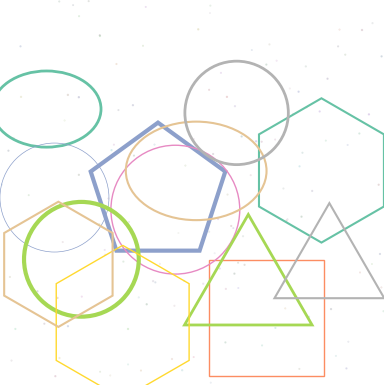[{"shape": "oval", "thickness": 2, "radius": 0.71, "center": [0.121, 0.717]}, {"shape": "hexagon", "thickness": 1.5, "radius": 0.94, "center": [0.835, 0.557]}, {"shape": "square", "thickness": 1, "radius": 0.75, "center": [0.692, 0.174]}, {"shape": "circle", "thickness": 0.5, "radius": 0.71, "center": [0.141, 0.487]}, {"shape": "pentagon", "thickness": 3, "radius": 0.92, "center": [0.41, 0.498]}, {"shape": "circle", "thickness": 1, "radius": 0.84, "center": [0.455, 0.455]}, {"shape": "triangle", "thickness": 2, "radius": 0.96, "center": [0.645, 0.252]}, {"shape": "circle", "thickness": 3, "radius": 0.74, "center": [0.211, 0.327]}, {"shape": "hexagon", "thickness": 1, "radius": 1.0, "center": [0.319, 0.164]}, {"shape": "hexagon", "thickness": 1.5, "radius": 0.81, "center": [0.152, 0.313]}, {"shape": "oval", "thickness": 1.5, "radius": 0.91, "center": [0.51, 0.556]}, {"shape": "circle", "thickness": 2, "radius": 0.67, "center": [0.615, 0.707]}, {"shape": "triangle", "thickness": 1.5, "radius": 0.82, "center": [0.855, 0.308]}]